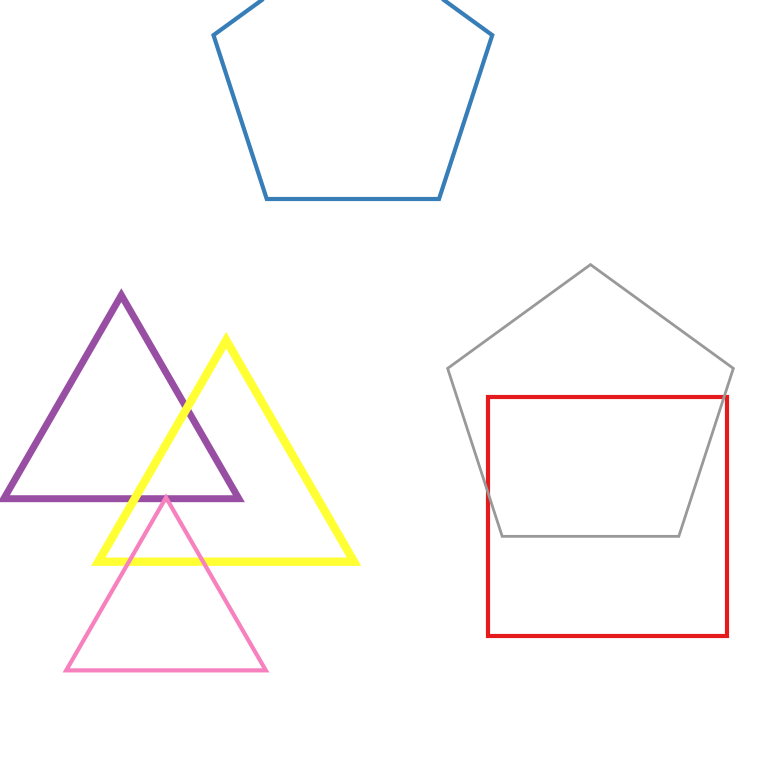[{"shape": "square", "thickness": 1.5, "radius": 0.78, "center": [0.789, 0.329]}, {"shape": "pentagon", "thickness": 1.5, "radius": 0.95, "center": [0.458, 0.896]}, {"shape": "triangle", "thickness": 2.5, "radius": 0.88, "center": [0.158, 0.44]}, {"shape": "triangle", "thickness": 3, "radius": 0.96, "center": [0.294, 0.366]}, {"shape": "triangle", "thickness": 1.5, "radius": 0.75, "center": [0.216, 0.204]}, {"shape": "pentagon", "thickness": 1, "radius": 0.98, "center": [0.767, 0.461]}]